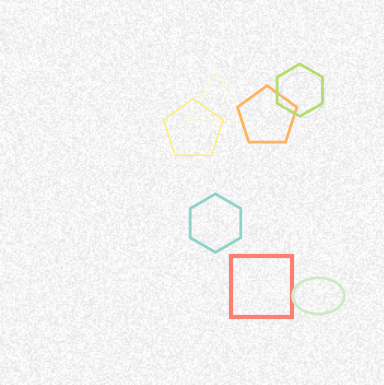[{"shape": "hexagon", "thickness": 2, "radius": 0.38, "center": [0.56, 0.42]}, {"shape": "triangle", "thickness": 0.5, "radius": 0.43, "center": [0.562, 0.731]}, {"shape": "square", "thickness": 3, "radius": 0.4, "center": [0.68, 0.255]}, {"shape": "pentagon", "thickness": 2, "radius": 0.41, "center": [0.694, 0.696]}, {"shape": "hexagon", "thickness": 2, "radius": 0.34, "center": [0.779, 0.766]}, {"shape": "circle", "thickness": 0.5, "radius": 0.29, "center": [0.787, 0.754]}, {"shape": "oval", "thickness": 2, "radius": 0.34, "center": [0.827, 0.232]}, {"shape": "pentagon", "thickness": 1, "radius": 0.41, "center": [0.502, 0.663]}]